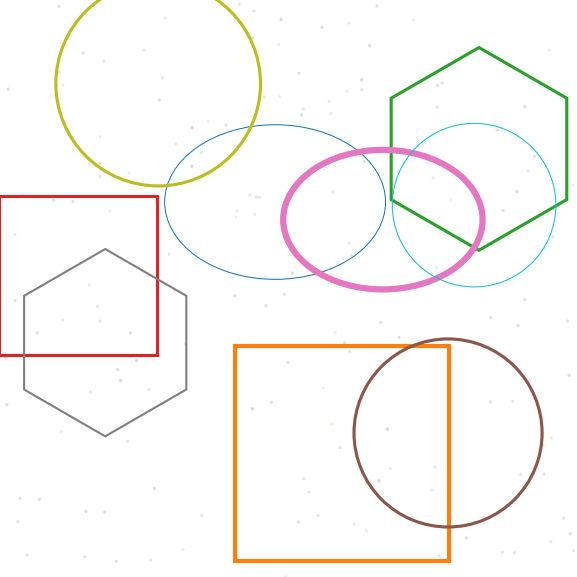[{"shape": "oval", "thickness": 0.5, "radius": 0.96, "center": [0.476, 0.649]}, {"shape": "square", "thickness": 2, "radius": 0.93, "center": [0.592, 0.214]}, {"shape": "hexagon", "thickness": 1.5, "radius": 0.88, "center": [0.829, 0.741]}, {"shape": "square", "thickness": 1.5, "radius": 0.69, "center": [0.135, 0.522]}, {"shape": "circle", "thickness": 1.5, "radius": 0.81, "center": [0.776, 0.249]}, {"shape": "oval", "thickness": 3, "radius": 0.86, "center": [0.663, 0.619]}, {"shape": "hexagon", "thickness": 1, "radius": 0.81, "center": [0.182, 0.406]}, {"shape": "circle", "thickness": 1.5, "radius": 0.89, "center": [0.274, 0.854]}, {"shape": "circle", "thickness": 0.5, "radius": 0.71, "center": [0.821, 0.644]}]